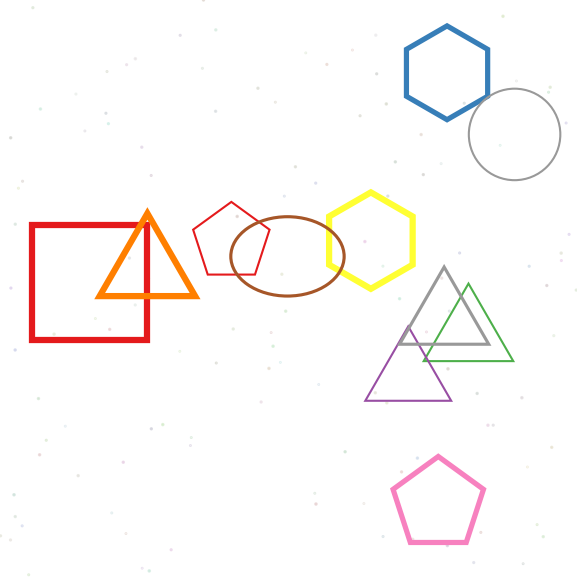[{"shape": "pentagon", "thickness": 1, "radius": 0.35, "center": [0.401, 0.58]}, {"shape": "square", "thickness": 3, "radius": 0.5, "center": [0.156, 0.51]}, {"shape": "hexagon", "thickness": 2.5, "radius": 0.41, "center": [0.774, 0.873]}, {"shape": "triangle", "thickness": 1, "radius": 0.45, "center": [0.811, 0.419]}, {"shape": "triangle", "thickness": 1, "radius": 0.43, "center": [0.707, 0.348]}, {"shape": "triangle", "thickness": 3, "radius": 0.48, "center": [0.255, 0.534]}, {"shape": "hexagon", "thickness": 3, "radius": 0.42, "center": [0.642, 0.583]}, {"shape": "oval", "thickness": 1.5, "radius": 0.49, "center": [0.498, 0.555]}, {"shape": "pentagon", "thickness": 2.5, "radius": 0.41, "center": [0.759, 0.126]}, {"shape": "circle", "thickness": 1, "radius": 0.4, "center": [0.891, 0.766]}, {"shape": "triangle", "thickness": 1.5, "radius": 0.45, "center": [0.769, 0.448]}]